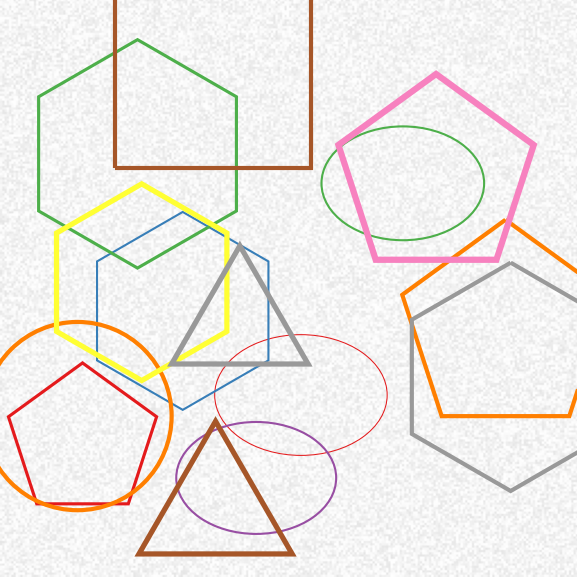[{"shape": "pentagon", "thickness": 1.5, "radius": 0.67, "center": [0.143, 0.236]}, {"shape": "oval", "thickness": 0.5, "radius": 0.75, "center": [0.521, 0.315]}, {"shape": "hexagon", "thickness": 1, "radius": 0.86, "center": [0.316, 0.461]}, {"shape": "oval", "thickness": 1, "radius": 0.7, "center": [0.698, 0.682]}, {"shape": "hexagon", "thickness": 1.5, "radius": 0.99, "center": [0.238, 0.733]}, {"shape": "oval", "thickness": 1, "radius": 0.69, "center": [0.444, 0.172]}, {"shape": "circle", "thickness": 2, "radius": 0.82, "center": [0.134, 0.279]}, {"shape": "pentagon", "thickness": 2, "radius": 0.94, "center": [0.875, 0.431]}, {"shape": "hexagon", "thickness": 2.5, "radius": 0.85, "center": [0.245, 0.51]}, {"shape": "triangle", "thickness": 2.5, "radius": 0.77, "center": [0.373, 0.116]}, {"shape": "square", "thickness": 2, "radius": 0.85, "center": [0.369, 0.878]}, {"shape": "pentagon", "thickness": 3, "radius": 0.89, "center": [0.755, 0.693]}, {"shape": "triangle", "thickness": 2.5, "radius": 0.68, "center": [0.415, 0.437]}, {"shape": "hexagon", "thickness": 2, "radius": 0.99, "center": [0.884, 0.347]}]